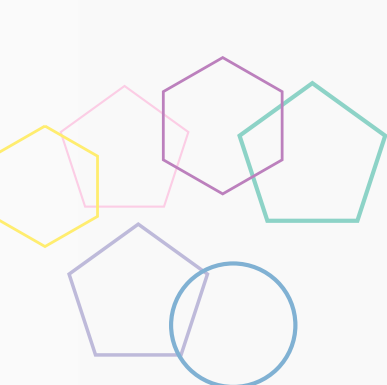[{"shape": "pentagon", "thickness": 3, "radius": 0.99, "center": [0.806, 0.586]}, {"shape": "pentagon", "thickness": 2.5, "radius": 0.94, "center": [0.357, 0.23]}, {"shape": "circle", "thickness": 3, "radius": 0.8, "center": [0.602, 0.155]}, {"shape": "pentagon", "thickness": 1.5, "radius": 0.87, "center": [0.321, 0.603]}, {"shape": "hexagon", "thickness": 2, "radius": 0.89, "center": [0.575, 0.673]}, {"shape": "hexagon", "thickness": 2, "radius": 0.78, "center": [0.116, 0.516]}]